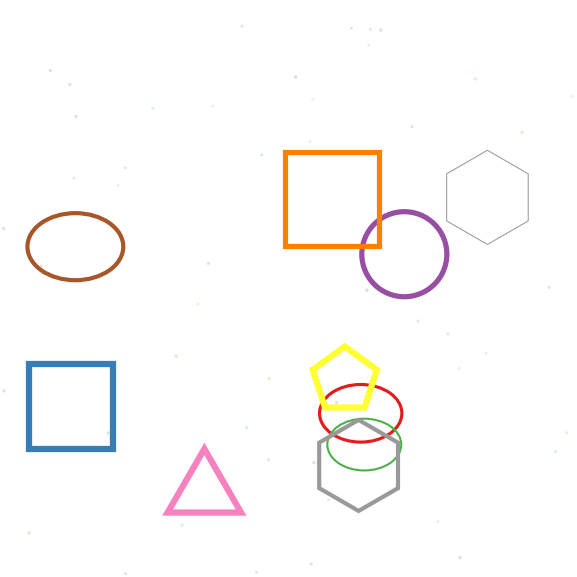[{"shape": "oval", "thickness": 1.5, "radius": 0.36, "center": [0.625, 0.283]}, {"shape": "square", "thickness": 3, "radius": 0.37, "center": [0.123, 0.295]}, {"shape": "oval", "thickness": 1, "radius": 0.32, "center": [0.631, 0.229]}, {"shape": "circle", "thickness": 2.5, "radius": 0.37, "center": [0.7, 0.559]}, {"shape": "square", "thickness": 2.5, "radius": 0.41, "center": [0.576, 0.654]}, {"shape": "pentagon", "thickness": 3, "radius": 0.29, "center": [0.597, 0.341]}, {"shape": "oval", "thickness": 2, "radius": 0.41, "center": [0.13, 0.572]}, {"shape": "triangle", "thickness": 3, "radius": 0.37, "center": [0.354, 0.148]}, {"shape": "hexagon", "thickness": 0.5, "radius": 0.41, "center": [0.844, 0.657]}, {"shape": "hexagon", "thickness": 2, "radius": 0.39, "center": [0.621, 0.193]}]